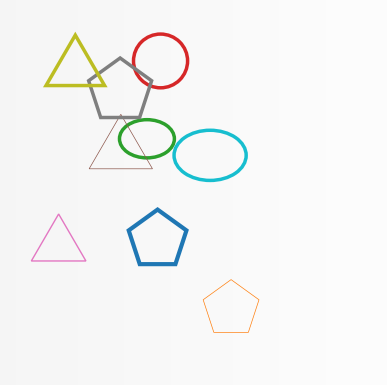[{"shape": "pentagon", "thickness": 3, "radius": 0.39, "center": [0.407, 0.377]}, {"shape": "pentagon", "thickness": 0.5, "radius": 0.38, "center": [0.596, 0.198]}, {"shape": "oval", "thickness": 2.5, "radius": 0.35, "center": [0.379, 0.64]}, {"shape": "circle", "thickness": 2.5, "radius": 0.35, "center": [0.414, 0.842]}, {"shape": "triangle", "thickness": 0.5, "radius": 0.47, "center": [0.312, 0.609]}, {"shape": "triangle", "thickness": 1, "radius": 0.41, "center": [0.151, 0.363]}, {"shape": "pentagon", "thickness": 2.5, "radius": 0.43, "center": [0.31, 0.764]}, {"shape": "triangle", "thickness": 2.5, "radius": 0.44, "center": [0.194, 0.821]}, {"shape": "oval", "thickness": 2.5, "radius": 0.47, "center": [0.542, 0.596]}]